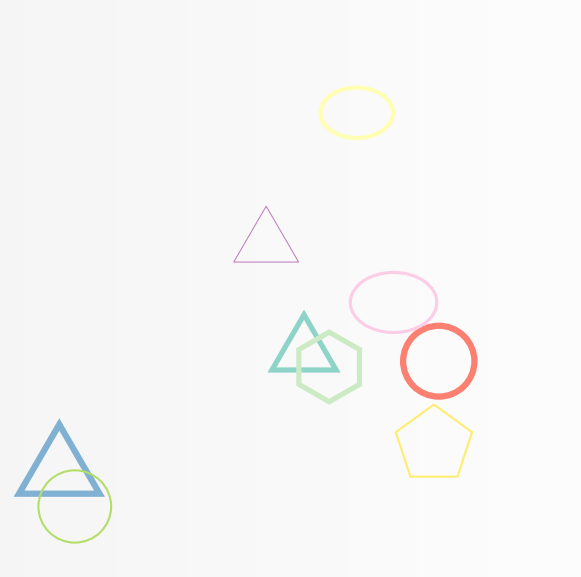[{"shape": "triangle", "thickness": 2.5, "radius": 0.32, "center": [0.523, 0.39]}, {"shape": "oval", "thickness": 2, "radius": 0.31, "center": [0.614, 0.804]}, {"shape": "circle", "thickness": 3, "radius": 0.31, "center": [0.755, 0.374]}, {"shape": "triangle", "thickness": 3, "radius": 0.4, "center": [0.102, 0.184]}, {"shape": "circle", "thickness": 1, "radius": 0.31, "center": [0.129, 0.122]}, {"shape": "oval", "thickness": 1.5, "radius": 0.37, "center": [0.677, 0.475]}, {"shape": "triangle", "thickness": 0.5, "radius": 0.32, "center": [0.458, 0.578]}, {"shape": "hexagon", "thickness": 2.5, "radius": 0.3, "center": [0.566, 0.364]}, {"shape": "pentagon", "thickness": 1, "radius": 0.34, "center": [0.747, 0.23]}]